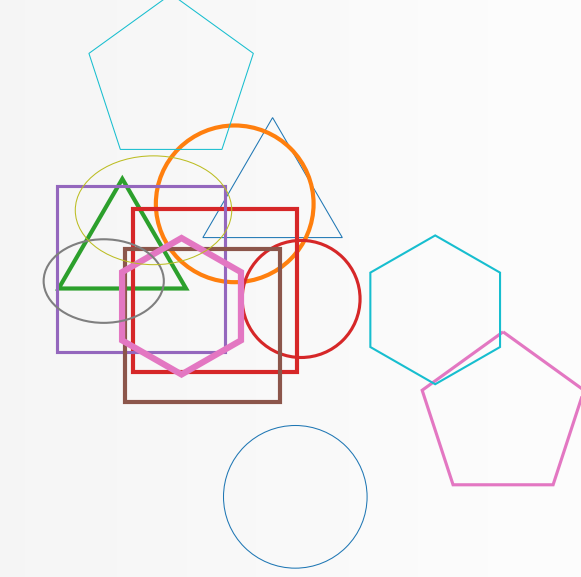[{"shape": "circle", "thickness": 0.5, "radius": 0.62, "center": [0.508, 0.139]}, {"shape": "triangle", "thickness": 0.5, "radius": 0.69, "center": [0.469, 0.657]}, {"shape": "circle", "thickness": 2, "radius": 0.68, "center": [0.404, 0.646]}, {"shape": "triangle", "thickness": 2, "radius": 0.63, "center": [0.21, 0.563]}, {"shape": "square", "thickness": 2, "radius": 0.71, "center": [0.37, 0.496]}, {"shape": "circle", "thickness": 1.5, "radius": 0.51, "center": [0.518, 0.481]}, {"shape": "square", "thickness": 1.5, "radius": 0.72, "center": [0.242, 0.534]}, {"shape": "square", "thickness": 2, "radius": 0.66, "center": [0.348, 0.435]}, {"shape": "hexagon", "thickness": 3, "radius": 0.59, "center": [0.312, 0.469]}, {"shape": "pentagon", "thickness": 1.5, "radius": 0.73, "center": [0.866, 0.278]}, {"shape": "oval", "thickness": 1, "radius": 0.52, "center": [0.178, 0.512]}, {"shape": "oval", "thickness": 0.5, "radius": 0.67, "center": [0.264, 0.635]}, {"shape": "hexagon", "thickness": 1, "radius": 0.64, "center": [0.749, 0.463]}, {"shape": "pentagon", "thickness": 0.5, "radius": 0.74, "center": [0.294, 0.861]}]